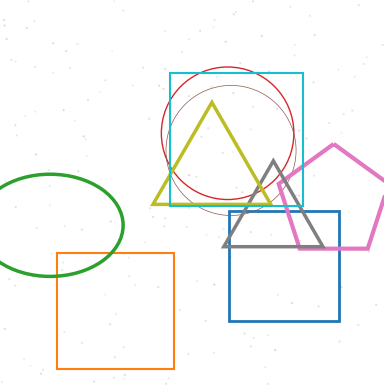[{"shape": "square", "thickness": 2, "radius": 0.71, "center": [0.739, 0.308]}, {"shape": "square", "thickness": 1.5, "radius": 0.76, "center": [0.3, 0.193]}, {"shape": "oval", "thickness": 2.5, "radius": 0.95, "center": [0.13, 0.415]}, {"shape": "circle", "thickness": 1, "radius": 0.86, "center": [0.591, 0.654]}, {"shape": "circle", "thickness": 0.5, "radius": 0.84, "center": [0.6, 0.609]}, {"shape": "pentagon", "thickness": 3, "radius": 0.75, "center": [0.867, 0.476]}, {"shape": "triangle", "thickness": 2.5, "radius": 0.74, "center": [0.71, 0.434]}, {"shape": "triangle", "thickness": 2.5, "radius": 0.88, "center": [0.55, 0.557]}, {"shape": "square", "thickness": 1.5, "radius": 0.86, "center": [0.614, 0.638]}]